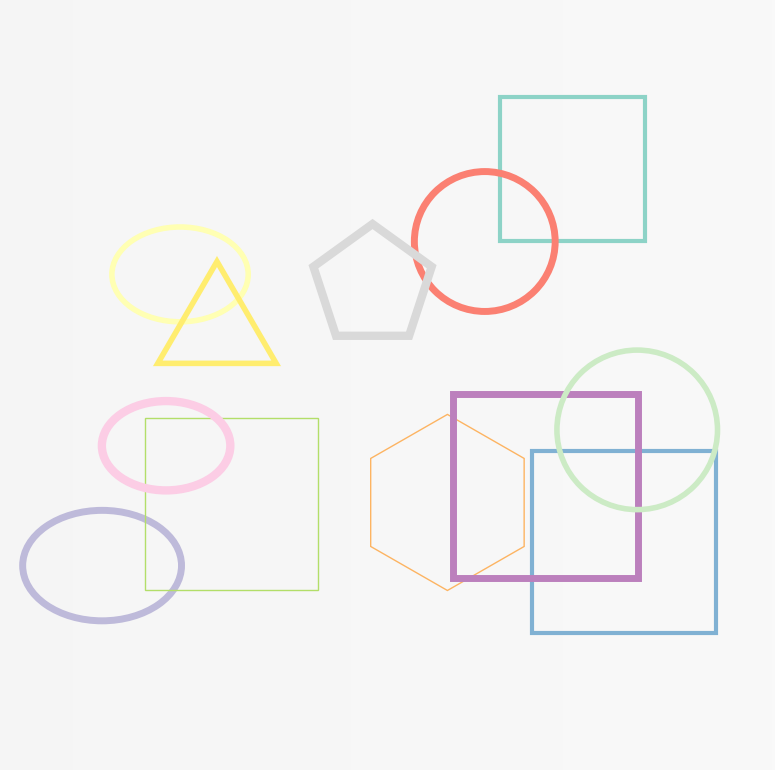[{"shape": "square", "thickness": 1.5, "radius": 0.47, "center": [0.738, 0.781]}, {"shape": "oval", "thickness": 2, "radius": 0.44, "center": [0.232, 0.644]}, {"shape": "oval", "thickness": 2.5, "radius": 0.51, "center": [0.132, 0.265]}, {"shape": "circle", "thickness": 2.5, "radius": 0.45, "center": [0.626, 0.686]}, {"shape": "square", "thickness": 1.5, "radius": 0.59, "center": [0.806, 0.296]}, {"shape": "hexagon", "thickness": 0.5, "radius": 0.57, "center": [0.577, 0.347]}, {"shape": "square", "thickness": 0.5, "radius": 0.56, "center": [0.299, 0.346]}, {"shape": "oval", "thickness": 3, "radius": 0.41, "center": [0.214, 0.421]}, {"shape": "pentagon", "thickness": 3, "radius": 0.4, "center": [0.481, 0.629]}, {"shape": "square", "thickness": 2.5, "radius": 0.6, "center": [0.704, 0.369]}, {"shape": "circle", "thickness": 2, "radius": 0.52, "center": [0.822, 0.442]}, {"shape": "triangle", "thickness": 2, "radius": 0.44, "center": [0.28, 0.572]}]